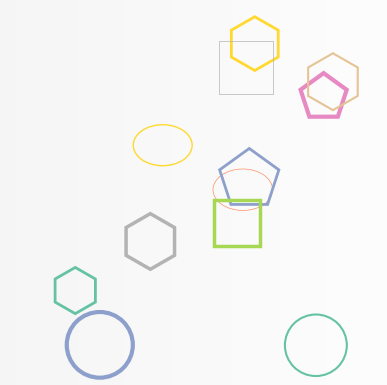[{"shape": "hexagon", "thickness": 2, "radius": 0.3, "center": [0.194, 0.245]}, {"shape": "circle", "thickness": 1.5, "radius": 0.4, "center": [0.815, 0.103]}, {"shape": "oval", "thickness": 0.5, "radius": 0.38, "center": [0.627, 0.507]}, {"shape": "pentagon", "thickness": 2, "radius": 0.4, "center": [0.643, 0.534]}, {"shape": "circle", "thickness": 3, "radius": 0.43, "center": [0.258, 0.104]}, {"shape": "pentagon", "thickness": 3, "radius": 0.31, "center": [0.835, 0.748]}, {"shape": "square", "thickness": 2.5, "radius": 0.3, "center": [0.613, 0.42]}, {"shape": "oval", "thickness": 1, "radius": 0.38, "center": [0.42, 0.623]}, {"shape": "hexagon", "thickness": 2, "radius": 0.35, "center": [0.657, 0.887]}, {"shape": "hexagon", "thickness": 1.5, "radius": 0.37, "center": [0.859, 0.788]}, {"shape": "hexagon", "thickness": 2.5, "radius": 0.36, "center": [0.388, 0.373]}, {"shape": "square", "thickness": 0.5, "radius": 0.35, "center": [0.635, 0.826]}]